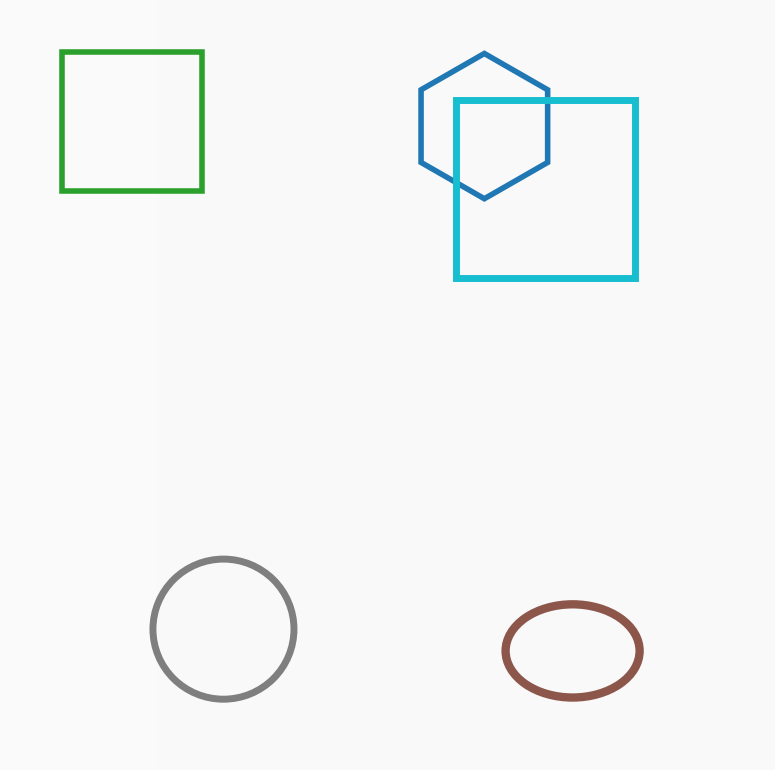[{"shape": "hexagon", "thickness": 2, "radius": 0.47, "center": [0.625, 0.836]}, {"shape": "square", "thickness": 2, "radius": 0.45, "center": [0.17, 0.842]}, {"shape": "oval", "thickness": 3, "radius": 0.43, "center": [0.739, 0.155]}, {"shape": "circle", "thickness": 2.5, "radius": 0.45, "center": [0.288, 0.183]}, {"shape": "square", "thickness": 2.5, "radius": 0.58, "center": [0.704, 0.755]}]